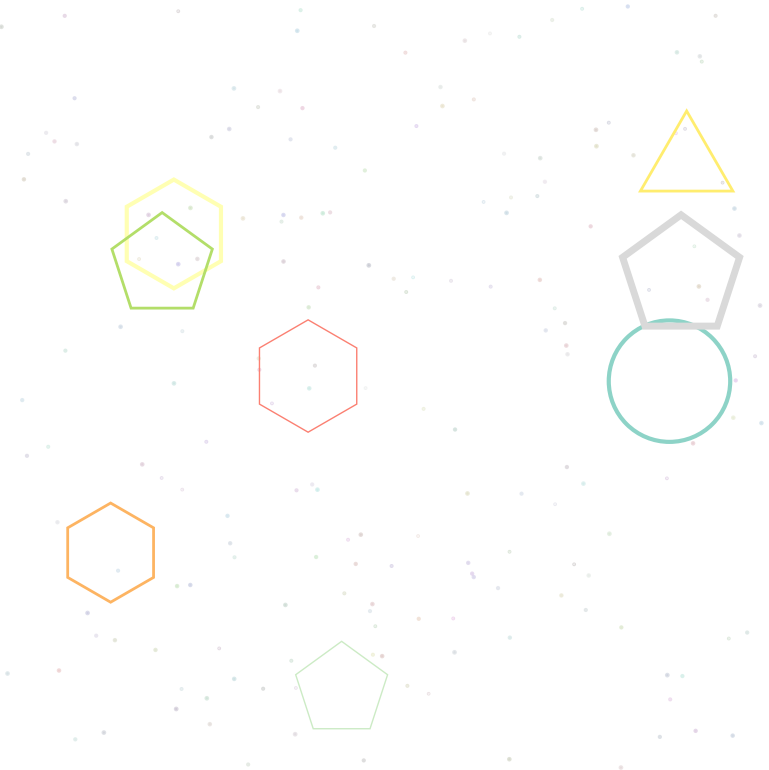[{"shape": "circle", "thickness": 1.5, "radius": 0.39, "center": [0.869, 0.505]}, {"shape": "hexagon", "thickness": 1.5, "radius": 0.35, "center": [0.226, 0.696]}, {"shape": "hexagon", "thickness": 0.5, "radius": 0.36, "center": [0.4, 0.512]}, {"shape": "hexagon", "thickness": 1, "radius": 0.32, "center": [0.144, 0.282]}, {"shape": "pentagon", "thickness": 1, "radius": 0.34, "center": [0.211, 0.655]}, {"shape": "pentagon", "thickness": 2.5, "radius": 0.4, "center": [0.885, 0.641]}, {"shape": "pentagon", "thickness": 0.5, "radius": 0.31, "center": [0.444, 0.104]}, {"shape": "triangle", "thickness": 1, "radius": 0.35, "center": [0.892, 0.787]}]